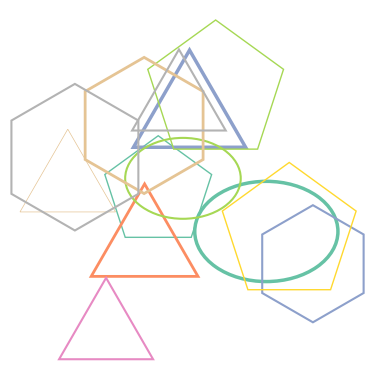[{"shape": "oval", "thickness": 2.5, "radius": 0.93, "center": [0.692, 0.399]}, {"shape": "pentagon", "thickness": 1, "radius": 0.73, "center": [0.411, 0.502]}, {"shape": "triangle", "thickness": 2, "radius": 0.8, "center": [0.376, 0.362]}, {"shape": "hexagon", "thickness": 1.5, "radius": 0.76, "center": [0.813, 0.315]}, {"shape": "triangle", "thickness": 2.5, "radius": 0.84, "center": [0.492, 0.702]}, {"shape": "triangle", "thickness": 1.5, "radius": 0.7, "center": [0.276, 0.137]}, {"shape": "oval", "thickness": 1.5, "radius": 0.75, "center": [0.475, 0.537]}, {"shape": "pentagon", "thickness": 1, "radius": 0.93, "center": [0.56, 0.763]}, {"shape": "pentagon", "thickness": 1, "radius": 0.91, "center": [0.751, 0.395]}, {"shape": "triangle", "thickness": 0.5, "radius": 0.72, "center": [0.176, 0.521]}, {"shape": "hexagon", "thickness": 2, "radius": 0.88, "center": [0.374, 0.674]}, {"shape": "triangle", "thickness": 1.5, "radius": 0.7, "center": [0.465, 0.731]}, {"shape": "hexagon", "thickness": 1.5, "radius": 0.95, "center": [0.195, 0.592]}]